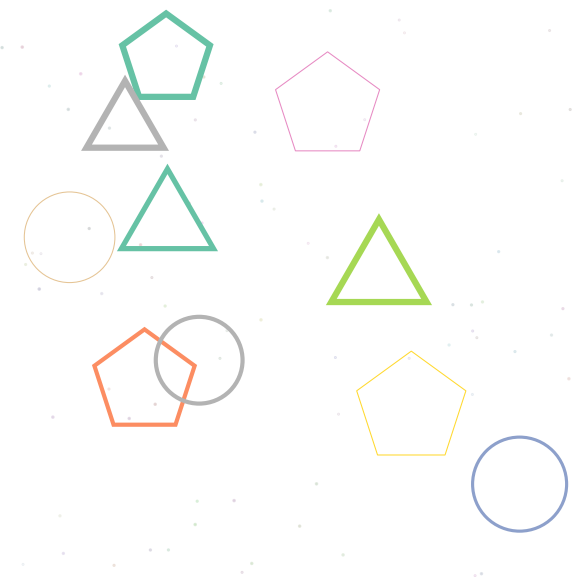[{"shape": "pentagon", "thickness": 3, "radius": 0.4, "center": [0.288, 0.896]}, {"shape": "triangle", "thickness": 2.5, "radius": 0.46, "center": [0.29, 0.615]}, {"shape": "pentagon", "thickness": 2, "radius": 0.46, "center": [0.25, 0.338]}, {"shape": "circle", "thickness": 1.5, "radius": 0.41, "center": [0.9, 0.161]}, {"shape": "pentagon", "thickness": 0.5, "radius": 0.47, "center": [0.567, 0.815]}, {"shape": "triangle", "thickness": 3, "radius": 0.48, "center": [0.656, 0.524]}, {"shape": "pentagon", "thickness": 0.5, "radius": 0.5, "center": [0.712, 0.292]}, {"shape": "circle", "thickness": 0.5, "radius": 0.39, "center": [0.121, 0.588]}, {"shape": "circle", "thickness": 2, "radius": 0.38, "center": [0.345, 0.375]}, {"shape": "triangle", "thickness": 3, "radius": 0.39, "center": [0.217, 0.782]}]